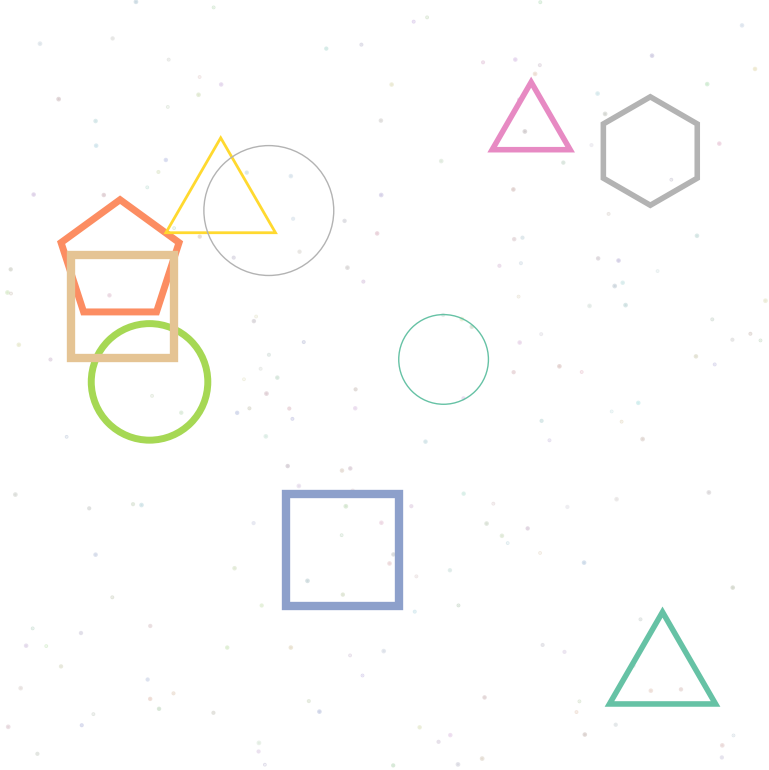[{"shape": "circle", "thickness": 0.5, "radius": 0.29, "center": [0.576, 0.533]}, {"shape": "triangle", "thickness": 2, "radius": 0.4, "center": [0.86, 0.126]}, {"shape": "pentagon", "thickness": 2.5, "radius": 0.4, "center": [0.156, 0.66]}, {"shape": "square", "thickness": 3, "radius": 0.36, "center": [0.445, 0.286]}, {"shape": "triangle", "thickness": 2, "radius": 0.29, "center": [0.69, 0.835]}, {"shape": "circle", "thickness": 2.5, "radius": 0.38, "center": [0.194, 0.504]}, {"shape": "triangle", "thickness": 1, "radius": 0.41, "center": [0.287, 0.739]}, {"shape": "square", "thickness": 3, "radius": 0.33, "center": [0.16, 0.602]}, {"shape": "hexagon", "thickness": 2, "radius": 0.35, "center": [0.845, 0.804]}, {"shape": "circle", "thickness": 0.5, "radius": 0.42, "center": [0.349, 0.727]}]